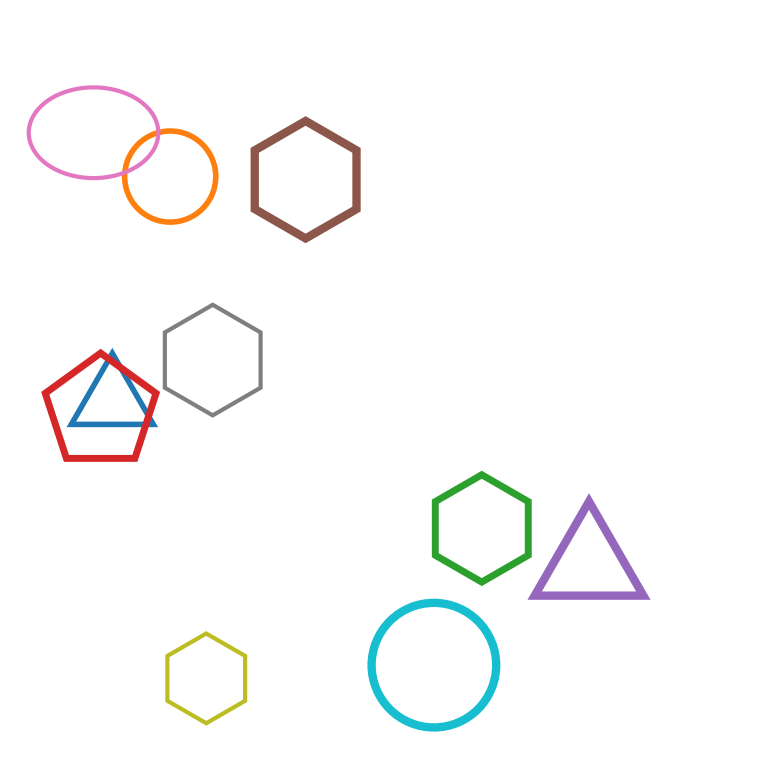[{"shape": "triangle", "thickness": 2, "radius": 0.31, "center": [0.146, 0.48]}, {"shape": "circle", "thickness": 2, "radius": 0.3, "center": [0.221, 0.771]}, {"shape": "hexagon", "thickness": 2.5, "radius": 0.35, "center": [0.626, 0.314]}, {"shape": "pentagon", "thickness": 2.5, "radius": 0.38, "center": [0.131, 0.466]}, {"shape": "triangle", "thickness": 3, "radius": 0.41, "center": [0.765, 0.267]}, {"shape": "hexagon", "thickness": 3, "radius": 0.38, "center": [0.397, 0.767]}, {"shape": "oval", "thickness": 1.5, "radius": 0.42, "center": [0.121, 0.828]}, {"shape": "hexagon", "thickness": 1.5, "radius": 0.36, "center": [0.276, 0.532]}, {"shape": "hexagon", "thickness": 1.5, "radius": 0.29, "center": [0.268, 0.119]}, {"shape": "circle", "thickness": 3, "radius": 0.4, "center": [0.564, 0.136]}]